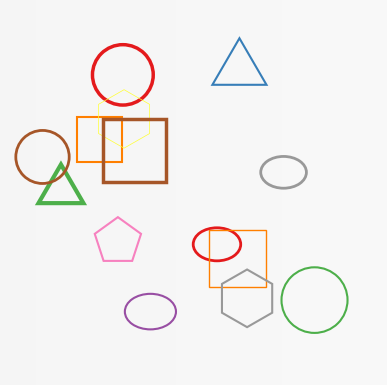[{"shape": "circle", "thickness": 2.5, "radius": 0.39, "center": [0.317, 0.806]}, {"shape": "oval", "thickness": 2, "radius": 0.31, "center": [0.56, 0.365]}, {"shape": "triangle", "thickness": 1.5, "radius": 0.4, "center": [0.618, 0.82]}, {"shape": "circle", "thickness": 1.5, "radius": 0.43, "center": [0.812, 0.221]}, {"shape": "triangle", "thickness": 3, "radius": 0.33, "center": [0.157, 0.506]}, {"shape": "oval", "thickness": 1.5, "radius": 0.33, "center": [0.388, 0.191]}, {"shape": "square", "thickness": 1, "radius": 0.37, "center": [0.613, 0.328]}, {"shape": "square", "thickness": 1.5, "radius": 0.29, "center": [0.257, 0.637]}, {"shape": "hexagon", "thickness": 0.5, "radius": 0.38, "center": [0.32, 0.691]}, {"shape": "circle", "thickness": 2, "radius": 0.34, "center": [0.11, 0.592]}, {"shape": "square", "thickness": 2.5, "radius": 0.4, "center": [0.348, 0.609]}, {"shape": "pentagon", "thickness": 1.5, "radius": 0.31, "center": [0.304, 0.373]}, {"shape": "oval", "thickness": 2, "radius": 0.29, "center": [0.732, 0.552]}, {"shape": "hexagon", "thickness": 1.5, "radius": 0.37, "center": [0.638, 0.225]}]